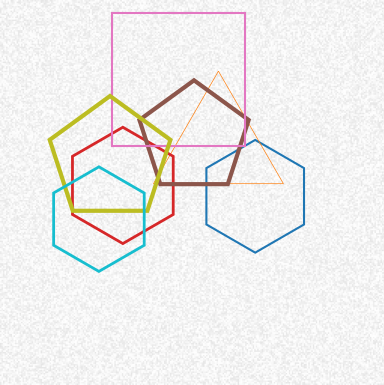[{"shape": "hexagon", "thickness": 1.5, "radius": 0.73, "center": [0.663, 0.49]}, {"shape": "triangle", "thickness": 0.5, "radius": 0.97, "center": [0.567, 0.62]}, {"shape": "hexagon", "thickness": 2, "radius": 0.76, "center": [0.319, 0.518]}, {"shape": "pentagon", "thickness": 3, "radius": 0.75, "center": [0.504, 0.642]}, {"shape": "square", "thickness": 1.5, "radius": 0.86, "center": [0.464, 0.793]}, {"shape": "pentagon", "thickness": 3, "radius": 0.82, "center": [0.286, 0.586]}, {"shape": "hexagon", "thickness": 2, "radius": 0.68, "center": [0.257, 0.431]}]